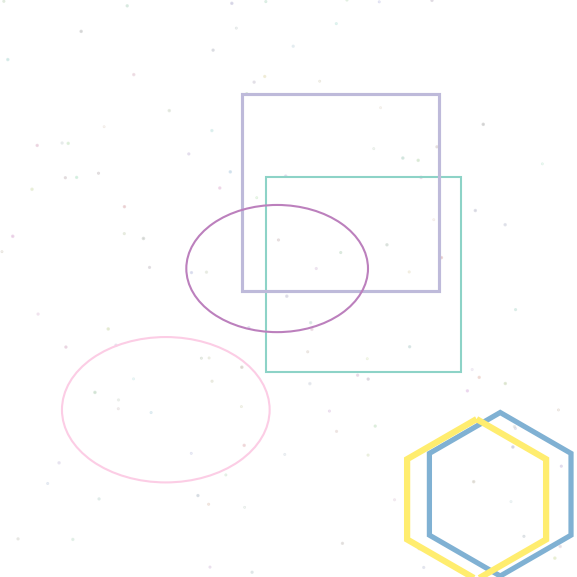[{"shape": "square", "thickness": 1, "radius": 0.84, "center": [0.629, 0.523]}, {"shape": "square", "thickness": 1.5, "radius": 0.85, "center": [0.59, 0.666]}, {"shape": "hexagon", "thickness": 2.5, "radius": 0.71, "center": [0.866, 0.143]}, {"shape": "oval", "thickness": 1, "radius": 0.9, "center": [0.287, 0.29]}, {"shape": "oval", "thickness": 1, "radius": 0.79, "center": [0.48, 0.534]}, {"shape": "hexagon", "thickness": 3, "radius": 0.69, "center": [0.825, 0.134]}]